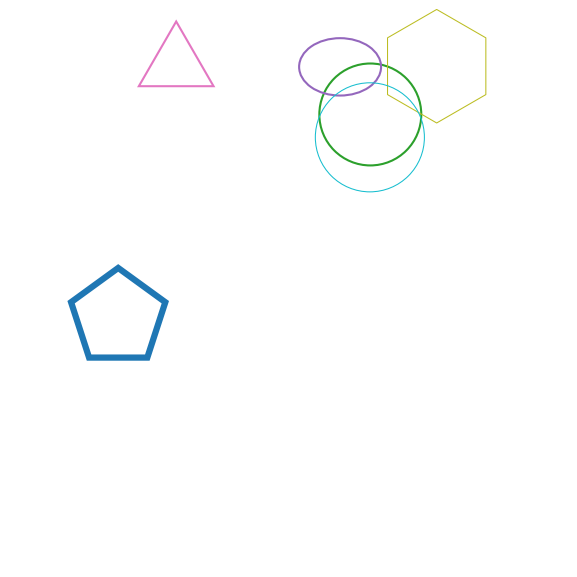[{"shape": "pentagon", "thickness": 3, "radius": 0.43, "center": [0.205, 0.449]}, {"shape": "circle", "thickness": 1, "radius": 0.44, "center": [0.641, 0.801]}, {"shape": "oval", "thickness": 1, "radius": 0.35, "center": [0.589, 0.883]}, {"shape": "triangle", "thickness": 1, "radius": 0.37, "center": [0.305, 0.887]}, {"shape": "hexagon", "thickness": 0.5, "radius": 0.49, "center": [0.756, 0.884]}, {"shape": "circle", "thickness": 0.5, "radius": 0.47, "center": [0.64, 0.761]}]